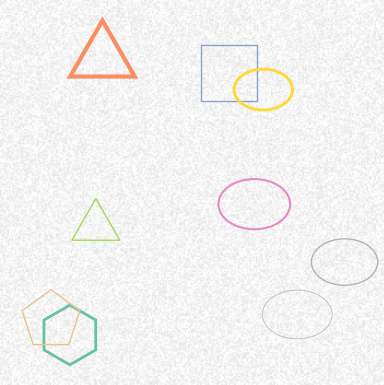[{"shape": "hexagon", "thickness": 2, "radius": 0.39, "center": [0.181, 0.13]}, {"shape": "triangle", "thickness": 3, "radius": 0.48, "center": [0.266, 0.85]}, {"shape": "square", "thickness": 1, "radius": 0.36, "center": [0.595, 0.811]}, {"shape": "oval", "thickness": 1.5, "radius": 0.47, "center": [0.66, 0.47]}, {"shape": "triangle", "thickness": 1, "radius": 0.36, "center": [0.249, 0.412]}, {"shape": "oval", "thickness": 2, "radius": 0.38, "center": [0.684, 0.767]}, {"shape": "pentagon", "thickness": 1, "radius": 0.39, "center": [0.132, 0.169]}, {"shape": "oval", "thickness": 0.5, "radius": 0.45, "center": [0.772, 0.183]}, {"shape": "oval", "thickness": 1, "radius": 0.43, "center": [0.895, 0.319]}]